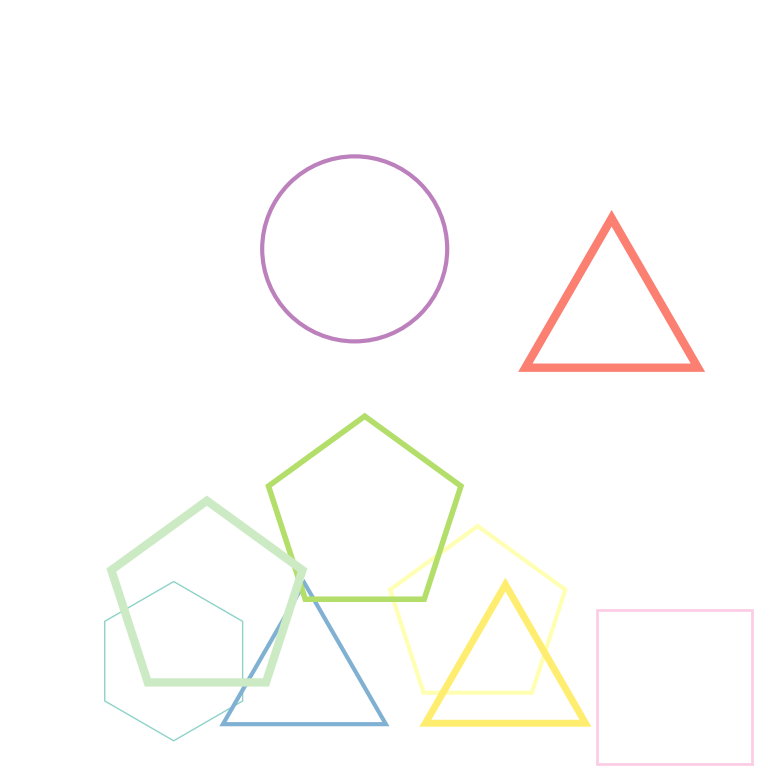[{"shape": "hexagon", "thickness": 0.5, "radius": 0.52, "center": [0.226, 0.141]}, {"shape": "pentagon", "thickness": 1.5, "radius": 0.6, "center": [0.62, 0.197]}, {"shape": "triangle", "thickness": 3, "radius": 0.65, "center": [0.794, 0.587]}, {"shape": "triangle", "thickness": 1.5, "radius": 0.61, "center": [0.395, 0.121]}, {"shape": "pentagon", "thickness": 2, "radius": 0.66, "center": [0.474, 0.328]}, {"shape": "square", "thickness": 1, "radius": 0.5, "center": [0.876, 0.108]}, {"shape": "circle", "thickness": 1.5, "radius": 0.6, "center": [0.461, 0.677]}, {"shape": "pentagon", "thickness": 3, "radius": 0.65, "center": [0.269, 0.219]}, {"shape": "triangle", "thickness": 2.5, "radius": 0.6, "center": [0.656, 0.121]}]